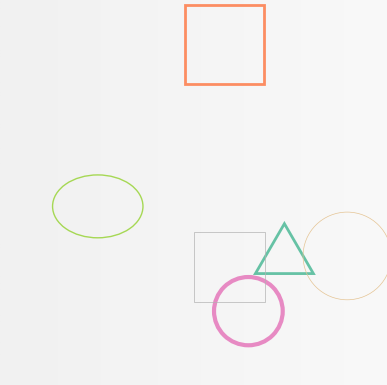[{"shape": "triangle", "thickness": 2, "radius": 0.43, "center": [0.734, 0.333]}, {"shape": "square", "thickness": 2, "radius": 0.51, "center": [0.579, 0.884]}, {"shape": "circle", "thickness": 3, "radius": 0.44, "center": [0.641, 0.192]}, {"shape": "oval", "thickness": 1, "radius": 0.58, "center": [0.252, 0.464]}, {"shape": "circle", "thickness": 0.5, "radius": 0.57, "center": [0.896, 0.335]}, {"shape": "square", "thickness": 0.5, "radius": 0.45, "center": [0.592, 0.306]}]